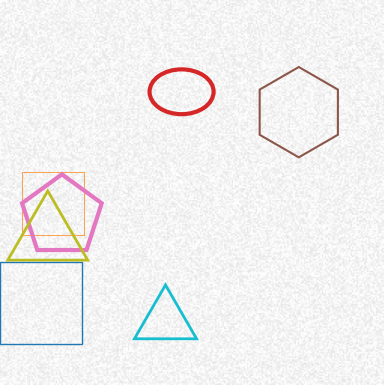[{"shape": "square", "thickness": 1, "radius": 0.53, "center": [0.106, 0.213]}, {"shape": "square", "thickness": 0.5, "radius": 0.41, "center": [0.138, 0.472]}, {"shape": "oval", "thickness": 3, "radius": 0.42, "center": [0.472, 0.762]}, {"shape": "hexagon", "thickness": 1.5, "radius": 0.59, "center": [0.776, 0.709]}, {"shape": "pentagon", "thickness": 3, "radius": 0.54, "center": [0.161, 0.439]}, {"shape": "triangle", "thickness": 2, "radius": 0.6, "center": [0.124, 0.384]}, {"shape": "triangle", "thickness": 2, "radius": 0.47, "center": [0.43, 0.167]}]